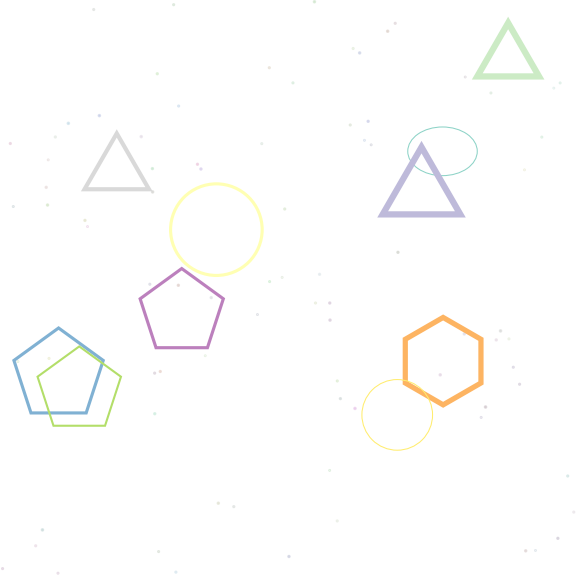[{"shape": "oval", "thickness": 0.5, "radius": 0.3, "center": [0.766, 0.737]}, {"shape": "circle", "thickness": 1.5, "radius": 0.4, "center": [0.375, 0.601]}, {"shape": "triangle", "thickness": 3, "radius": 0.39, "center": [0.73, 0.667]}, {"shape": "pentagon", "thickness": 1.5, "radius": 0.41, "center": [0.101, 0.35]}, {"shape": "hexagon", "thickness": 2.5, "radius": 0.38, "center": [0.767, 0.374]}, {"shape": "pentagon", "thickness": 1, "radius": 0.38, "center": [0.137, 0.323]}, {"shape": "triangle", "thickness": 2, "radius": 0.32, "center": [0.202, 0.704]}, {"shape": "pentagon", "thickness": 1.5, "radius": 0.38, "center": [0.315, 0.458]}, {"shape": "triangle", "thickness": 3, "radius": 0.31, "center": [0.88, 0.898]}, {"shape": "circle", "thickness": 0.5, "radius": 0.31, "center": [0.688, 0.281]}]